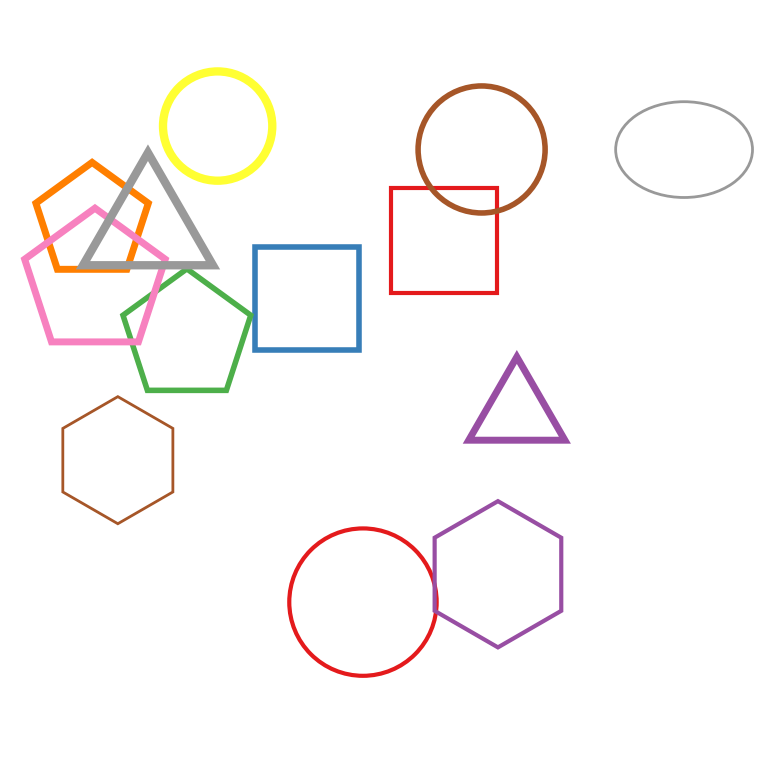[{"shape": "square", "thickness": 1.5, "radius": 0.34, "center": [0.577, 0.688]}, {"shape": "circle", "thickness": 1.5, "radius": 0.48, "center": [0.471, 0.218]}, {"shape": "square", "thickness": 2, "radius": 0.34, "center": [0.399, 0.612]}, {"shape": "pentagon", "thickness": 2, "radius": 0.44, "center": [0.243, 0.564]}, {"shape": "hexagon", "thickness": 1.5, "radius": 0.47, "center": [0.647, 0.254]}, {"shape": "triangle", "thickness": 2.5, "radius": 0.36, "center": [0.671, 0.464]}, {"shape": "pentagon", "thickness": 2.5, "radius": 0.38, "center": [0.12, 0.712]}, {"shape": "circle", "thickness": 3, "radius": 0.35, "center": [0.283, 0.836]}, {"shape": "circle", "thickness": 2, "radius": 0.41, "center": [0.625, 0.806]}, {"shape": "hexagon", "thickness": 1, "radius": 0.41, "center": [0.153, 0.402]}, {"shape": "pentagon", "thickness": 2.5, "radius": 0.48, "center": [0.123, 0.634]}, {"shape": "triangle", "thickness": 3, "radius": 0.49, "center": [0.192, 0.704]}, {"shape": "oval", "thickness": 1, "radius": 0.44, "center": [0.888, 0.806]}]